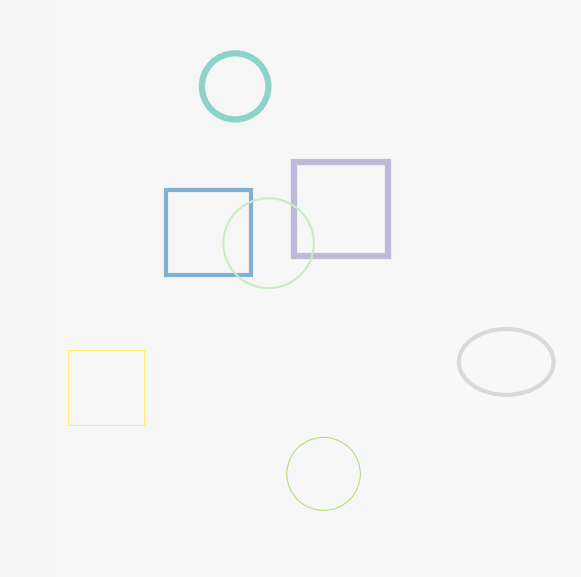[{"shape": "circle", "thickness": 3, "radius": 0.29, "center": [0.405, 0.85]}, {"shape": "square", "thickness": 3, "radius": 0.41, "center": [0.587, 0.638]}, {"shape": "square", "thickness": 2, "radius": 0.37, "center": [0.359, 0.597]}, {"shape": "circle", "thickness": 0.5, "radius": 0.32, "center": [0.557, 0.179]}, {"shape": "oval", "thickness": 2, "radius": 0.41, "center": [0.871, 0.372]}, {"shape": "circle", "thickness": 1, "radius": 0.39, "center": [0.462, 0.578]}, {"shape": "square", "thickness": 0.5, "radius": 0.33, "center": [0.182, 0.328]}]